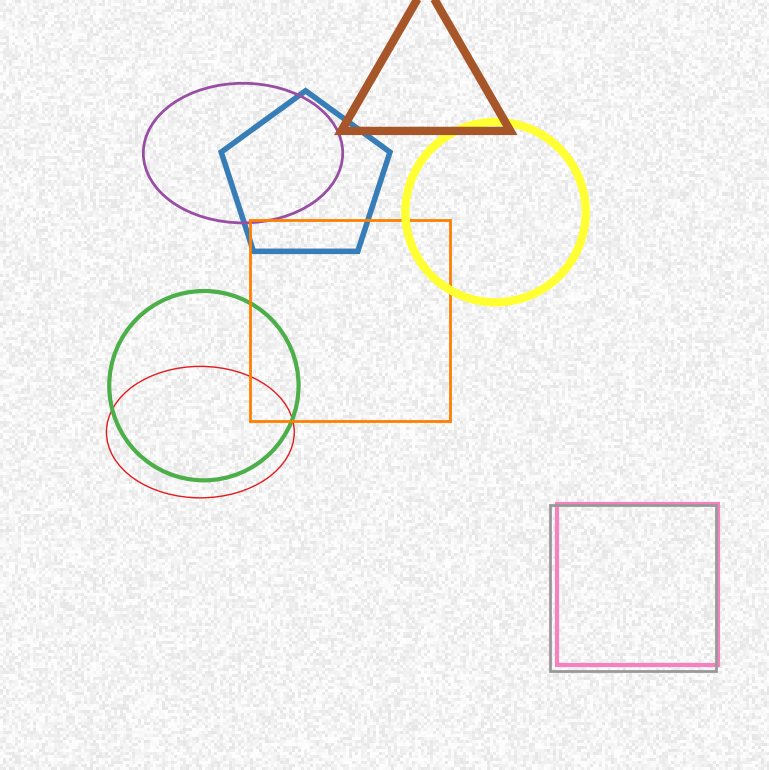[{"shape": "oval", "thickness": 0.5, "radius": 0.61, "center": [0.26, 0.439]}, {"shape": "pentagon", "thickness": 2, "radius": 0.58, "center": [0.397, 0.767]}, {"shape": "circle", "thickness": 1.5, "radius": 0.61, "center": [0.265, 0.499]}, {"shape": "oval", "thickness": 1, "radius": 0.65, "center": [0.316, 0.801]}, {"shape": "square", "thickness": 1, "radius": 0.65, "center": [0.455, 0.584]}, {"shape": "circle", "thickness": 3, "radius": 0.59, "center": [0.644, 0.725]}, {"shape": "triangle", "thickness": 3, "radius": 0.63, "center": [0.553, 0.893]}, {"shape": "square", "thickness": 1.5, "radius": 0.52, "center": [0.828, 0.241]}, {"shape": "square", "thickness": 1, "radius": 0.54, "center": [0.823, 0.237]}]